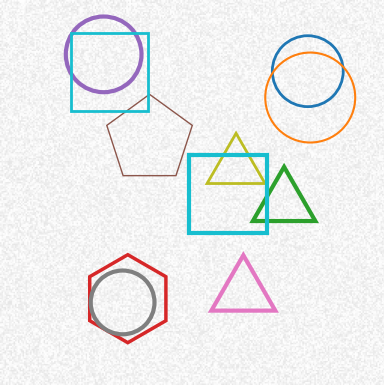[{"shape": "circle", "thickness": 2, "radius": 0.46, "center": [0.799, 0.815]}, {"shape": "circle", "thickness": 1.5, "radius": 0.58, "center": [0.806, 0.747]}, {"shape": "triangle", "thickness": 3, "radius": 0.47, "center": [0.738, 0.473]}, {"shape": "hexagon", "thickness": 2.5, "radius": 0.57, "center": [0.332, 0.224]}, {"shape": "circle", "thickness": 3, "radius": 0.49, "center": [0.269, 0.859]}, {"shape": "pentagon", "thickness": 1, "radius": 0.58, "center": [0.388, 0.638]}, {"shape": "triangle", "thickness": 3, "radius": 0.48, "center": [0.632, 0.241]}, {"shape": "circle", "thickness": 3, "radius": 0.41, "center": [0.318, 0.215]}, {"shape": "triangle", "thickness": 2, "radius": 0.43, "center": [0.613, 0.567]}, {"shape": "square", "thickness": 3, "radius": 0.51, "center": [0.592, 0.496]}, {"shape": "square", "thickness": 2, "radius": 0.5, "center": [0.285, 0.813]}]